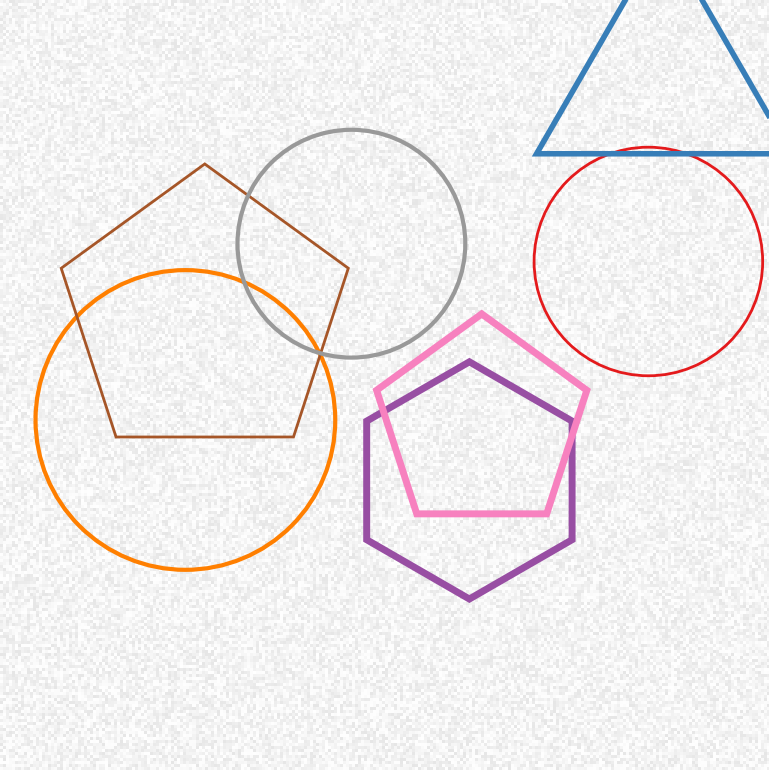[{"shape": "circle", "thickness": 1, "radius": 0.74, "center": [0.842, 0.66]}, {"shape": "triangle", "thickness": 2, "radius": 0.95, "center": [0.862, 0.896]}, {"shape": "hexagon", "thickness": 2.5, "radius": 0.77, "center": [0.61, 0.376]}, {"shape": "circle", "thickness": 1.5, "radius": 0.97, "center": [0.241, 0.455]}, {"shape": "pentagon", "thickness": 1, "radius": 0.98, "center": [0.266, 0.591]}, {"shape": "pentagon", "thickness": 2.5, "radius": 0.72, "center": [0.626, 0.449]}, {"shape": "circle", "thickness": 1.5, "radius": 0.74, "center": [0.456, 0.684]}]